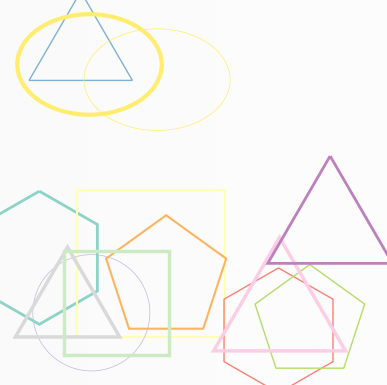[{"shape": "hexagon", "thickness": 2, "radius": 0.86, "center": [0.102, 0.331]}, {"shape": "square", "thickness": 1.5, "radius": 0.95, "center": [0.389, 0.315]}, {"shape": "circle", "thickness": 0.5, "radius": 0.76, "center": [0.236, 0.188]}, {"shape": "hexagon", "thickness": 1, "radius": 0.81, "center": [0.719, 0.142]}, {"shape": "triangle", "thickness": 1, "radius": 0.77, "center": [0.208, 0.868]}, {"shape": "pentagon", "thickness": 1.5, "radius": 0.81, "center": [0.429, 0.278]}, {"shape": "pentagon", "thickness": 1, "radius": 0.74, "center": [0.8, 0.164]}, {"shape": "triangle", "thickness": 2.5, "radius": 0.98, "center": [0.722, 0.187]}, {"shape": "triangle", "thickness": 2.5, "radius": 0.78, "center": [0.174, 0.202]}, {"shape": "triangle", "thickness": 2, "radius": 0.93, "center": [0.852, 0.409]}, {"shape": "square", "thickness": 2.5, "radius": 0.68, "center": [0.3, 0.214]}, {"shape": "oval", "thickness": 0.5, "radius": 0.94, "center": [0.405, 0.793]}, {"shape": "oval", "thickness": 3, "radius": 0.93, "center": [0.231, 0.833]}]